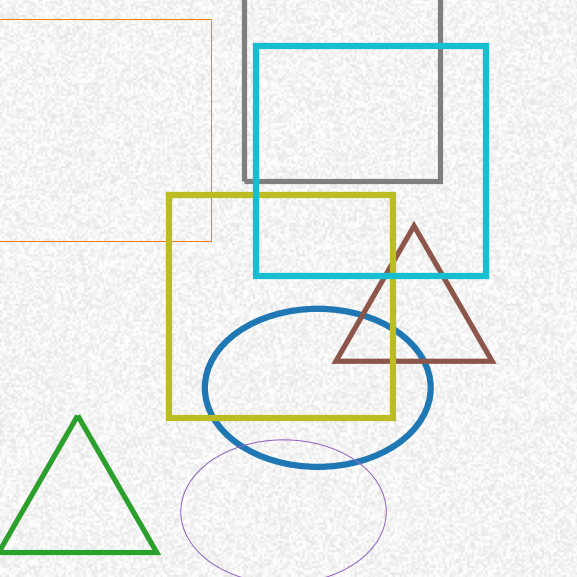[{"shape": "oval", "thickness": 3, "radius": 0.98, "center": [0.55, 0.328]}, {"shape": "square", "thickness": 0.5, "radius": 0.96, "center": [0.173, 0.774]}, {"shape": "triangle", "thickness": 2.5, "radius": 0.79, "center": [0.135, 0.121]}, {"shape": "oval", "thickness": 0.5, "radius": 0.89, "center": [0.491, 0.113]}, {"shape": "triangle", "thickness": 2.5, "radius": 0.78, "center": [0.717, 0.452]}, {"shape": "square", "thickness": 2.5, "radius": 0.85, "center": [0.592, 0.856]}, {"shape": "square", "thickness": 3, "radius": 0.97, "center": [0.487, 0.468]}, {"shape": "square", "thickness": 3, "radius": 1.0, "center": [0.642, 0.72]}]